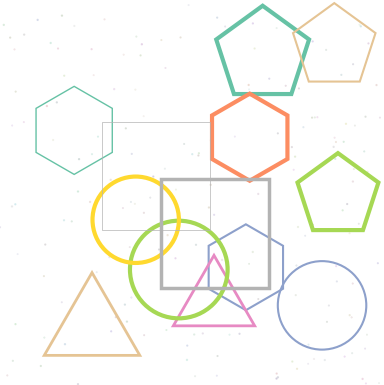[{"shape": "pentagon", "thickness": 3, "radius": 0.63, "center": [0.682, 0.858]}, {"shape": "hexagon", "thickness": 1, "radius": 0.57, "center": [0.193, 0.661]}, {"shape": "hexagon", "thickness": 3, "radius": 0.57, "center": [0.649, 0.644]}, {"shape": "hexagon", "thickness": 1.5, "radius": 0.56, "center": [0.639, 0.306]}, {"shape": "circle", "thickness": 1.5, "radius": 0.57, "center": [0.837, 0.207]}, {"shape": "triangle", "thickness": 2, "radius": 0.61, "center": [0.556, 0.215]}, {"shape": "pentagon", "thickness": 3, "radius": 0.55, "center": [0.878, 0.492]}, {"shape": "circle", "thickness": 3, "radius": 0.63, "center": [0.464, 0.3]}, {"shape": "circle", "thickness": 3, "radius": 0.56, "center": [0.352, 0.429]}, {"shape": "triangle", "thickness": 2, "radius": 0.72, "center": [0.239, 0.149]}, {"shape": "pentagon", "thickness": 1.5, "radius": 0.56, "center": [0.868, 0.879]}, {"shape": "square", "thickness": 0.5, "radius": 0.7, "center": [0.406, 0.544]}, {"shape": "square", "thickness": 2.5, "radius": 0.7, "center": [0.558, 0.393]}]